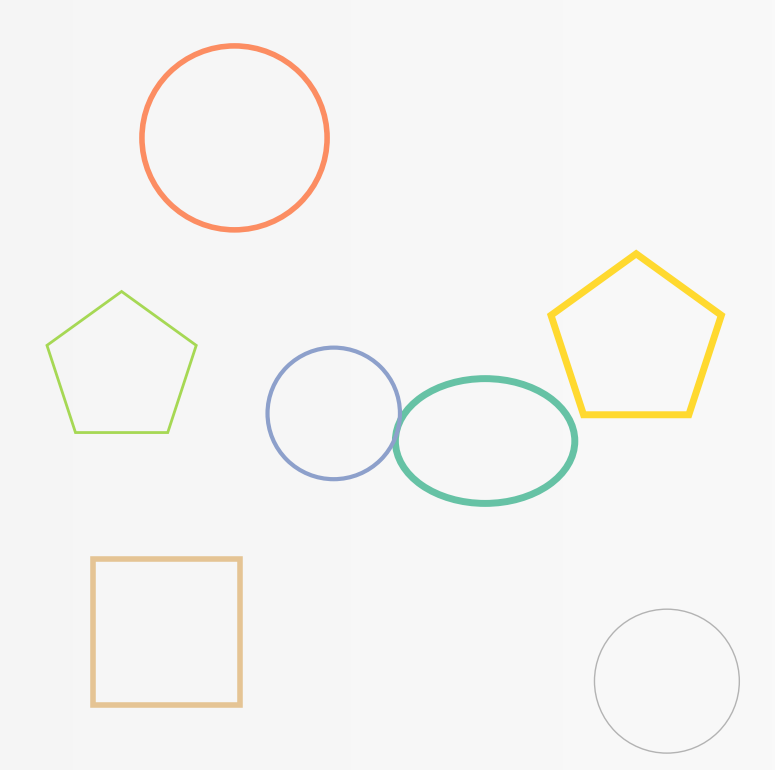[{"shape": "oval", "thickness": 2.5, "radius": 0.58, "center": [0.626, 0.427]}, {"shape": "circle", "thickness": 2, "radius": 0.6, "center": [0.303, 0.821]}, {"shape": "circle", "thickness": 1.5, "radius": 0.43, "center": [0.431, 0.463]}, {"shape": "pentagon", "thickness": 1, "radius": 0.51, "center": [0.157, 0.52]}, {"shape": "pentagon", "thickness": 2.5, "radius": 0.58, "center": [0.821, 0.555]}, {"shape": "square", "thickness": 2, "radius": 0.48, "center": [0.215, 0.179]}, {"shape": "circle", "thickness": 0.5, "radius": 0.47, "center": [0.861, 0.115]}]